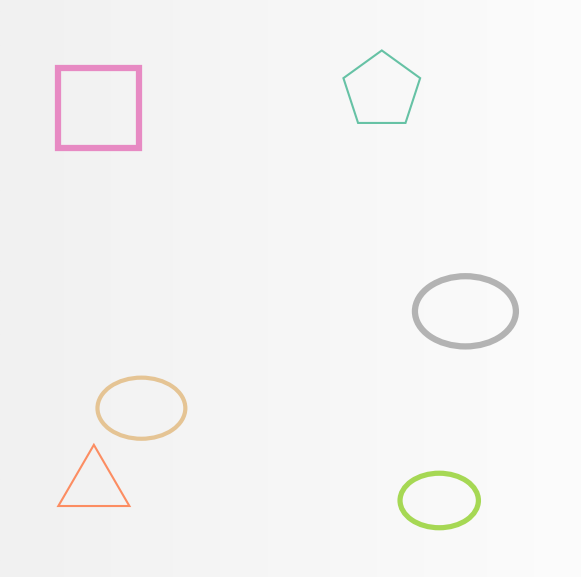[{"shape": "pentagon", "thickness": 1, "radius": 0.35, "center": [0.657, 0.842]}, {"shape": "triangle", "thickness": 1, "radius": 0.35, "center": [0.161, 0.158]}, {"shape": "square", "thickness": 3, "radius": 0.35, "center": [0.169, 0.812]}, {"shape": "oval", "thickness": 2.5, "radius": 0.34, "center": [0.756, 0.132]}, {"shape": "oval", "thickness": 2, "radius": 0.38, "center": [0.243, 0.292]}, {"shape": "oval", "thickness": 3, "radius": 0.43, "center": [0.801, 0.46]}]